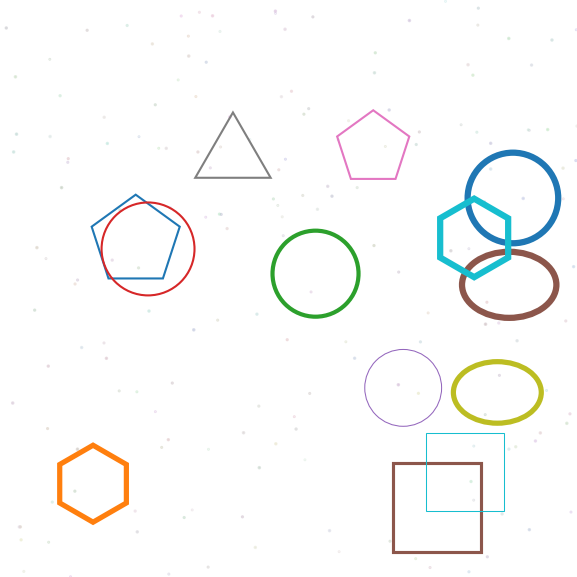[{"shape": "pentagon", "thickness": 1, "radius": 0.4, "center": [0.235, 0.582]}, {"shape": "circle", "thickness": 3, "radius": 0.39, "center": [0.888, 0.656]}, {"shape": "hexagon", "thickness": 2.5, "radius": 0.33, "center": [0.161, 0.162]}, {"shape": "circle", "thickness": 2, "radius": 0.37, "center": [0.546, 0.525]}, {"shape": "circle", "thickness": 1, "radius": 0.4, "center": [0.256, 0.568]}, {"shape": "circle", "thickness": 0.5, "radius": 0.33, "center": [0.698, 0.327]}, {"shape": "square", "thickness": 1.5, "radius": 0.38, "center": [0.757, 0.12]}, {"shape": "oval", "thickness": 3, "radius": 0.41, "center": [0.882, 0.506]}, {"shape": "pentagon", "thickness": 1, "radius": 0.33, "center": [0.646, 0.742]}, {"shape": "triangle", "thickness": 1, "radius": 0.38, "center": [0.403, 0.729]}, {"shape": "oval", "thickness": 2.5, "radius": 0.38, "center": [0.861, 0.32]}, {"shape": "hexagon", "thickness": 3, "radius": 0.34, "center": [0.821, 0.587]}, {"shape": "square", "thickness": 0.5, "radius": 0.33, "center": [0.805, 0.182]}]